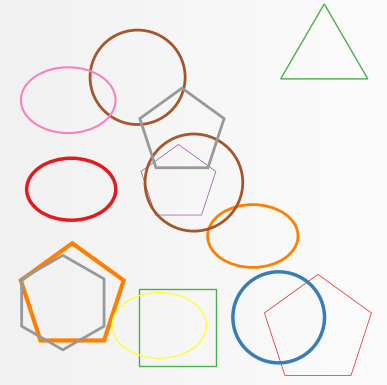[{"shape": "pentagon", "thickness": 0.5, "radius": 0.73, "center": [0.82, 0.142]}, {"shape": "oval", "thickness": 2.5, "radius": 0.57, "center": [0.184, 0.509]}, {"shape": "circle", "thickness": 2.5, "radius": 0.59, "center": [0.719, 0.176]}, {"shape": "triangle", "thickness": 1, "radius": 0.65, "center": [0.837, 0.86]}, {"shape": "square", "thickness": 1, "radius": 0.5, "center": [0.458, 0.15]}, {"shape": "pentagon", "thickness": 0.5, "radius": 0.51, "center": [0.461, 0.523]}, {"shape": "pentagon", "thickness": 3, "radius": 0.7, "center": [0.187, 0.229]}, {"shape": "oval", "thickness": 2, "radius": 0.58, "center": [0.652, 0.387]}, {"shape": "oval", "thickness": 1, "radius": 0.61, "center": [0.411, 0.155]}, {"shape": "circle", "thickness": 2, "radius": 0.63, "center": [0.5, 0.526]}, {"shape": "circle", "thickness": 2, "radius": 0.61, "center": [0.355, 0.799]}, {"shape": "oval", "thickness": 1.5, "radius": 0.61, "center": [0.176, 0.74]}, {"shape": "hexagon", "thickness": 2, "radius": 0.61, "center": [0.162, 0.214]}, {"shape": "pentagon", "thickness": 2, "radius": 0.57, "center": [0.47, 0.657]}]